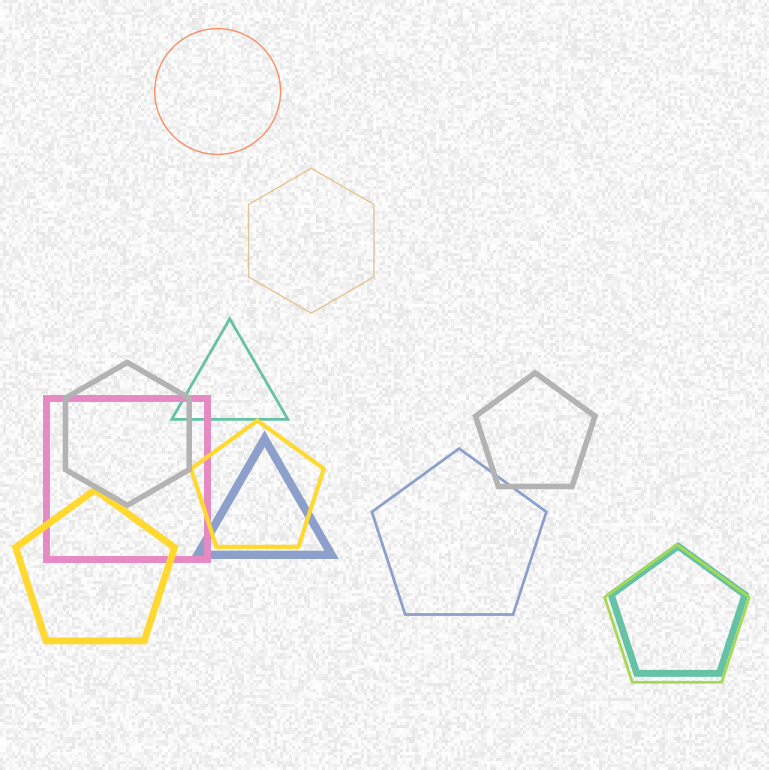[{"shape": "pentagon", "thickness": 2.5, "radius": 0.46, "center": [0.881, 0.199]}, {"shape": "triangle", "thickness": 1, "radius": 0.44, "center": [0.298, 0.499]}, {"shape": "circle", "thickness": 0.5, "radius": 0.41, "center": [0.283, 0.881]}, {"shape": "triangle", "thickness": 3, "radius": 0.5, "center": [0.344, 0.33]}, {"shape": "pentagon", "thickness": 1, "radius": 0.6, "center": [0.596, 0.298]}, {"shape": "square", "thickness": 2.5, "radius": 0.52, "center": [0.164, 0.378]}, {"shape": "pentagon", "thickness": 1, "radius": 0.49, "center": [0.879, 0.194]}, {"shape": "pentagon", "thickness": 1.5, "radius": 0.45, "center": [0.334, 0.363]}, {"shape": "pentagon", "thickness": 2.5, "radius": 0.54, "center": [0.124, 0.255]}, {"shape": "hexagon", "thickness": 0.5, "radius": 0.47, "center": [0.404, 0.687]}, {"shape": "pentagon", "thickness": 2, "radius": 0.41, "center": [0.695, 0.434]}, {"shape": "hexagon", "thickness": 2, "radius": 0.46, "center": [0.165, 0.437]}]